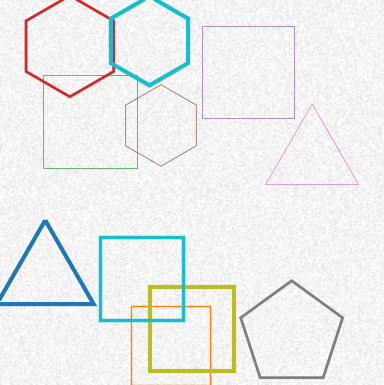[{"shape": "triangle", "thickness": 3, "radius": 0.73, "center": [0.117, 0.283]}, {"shape": "square", "thickness": 1, "radius": 0.51, "center": [0.443, 0.102]}, {"shape": "square", "thickness": 0.5, "radius": 0.61, "center": [0.233, 0.685]}, {"shape": "hexagon", "thickness": 2, "radius": 0.66, "center": [0.181, 0.88]}, {"shape": "square", "thickness": 0.5, "radius": 0.6, "center": [0.645, 0.813]}, {"shape": "hexagon", "thickness": 0.5, "radius": 0.53, "center": [0.418, 0.674]}, {"shape": "triangle", "thickness": 0.5, "radius": 0.7, "center": [0.811, 0.59]}, {"shape": "pentagon", "thickness": 2, "radius": 0.7, "center": [0.758, 0.132]}, {"shape": "square", "thickness": 3, "radius": 0.55, "center": [0.499, 0.145]}, {"shape": "hexagon", "thickness": 3, "radius": 0.58, "center": [0.388, 0.894]}, {"shape": "square", "thickness": 2.5, "radius": 0.54, "center": [0.368, 0.276]}]